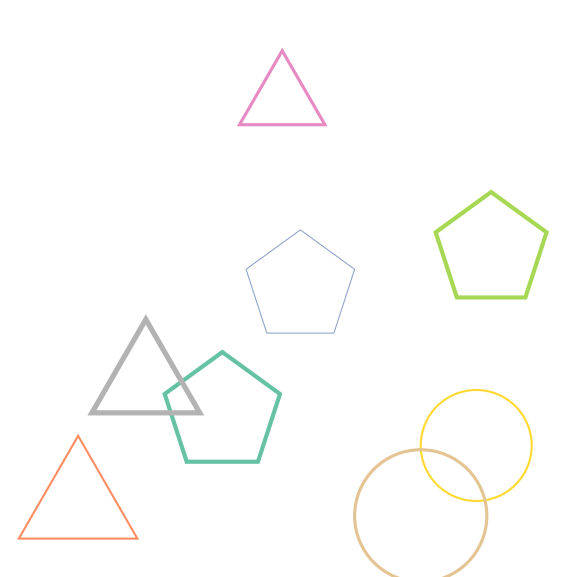[{"shape": "pentagon", "thickness": 2, "radius": 0.52, "center": [0.385, 0.285]}, {"shape": "triangle", "thickness": 1, "radius": 0.59, "center": [0.135, 0.126]}, {"shape": "pentagon", "thickness": 0.5, "radius": 0.49, "center": [0.52, 0.502]}, {"shape": "triangle", "thickness": 1.5, "radius": 0.43, "center": [0.489, 0.826]}, {"shape": "pentagon", "thickness": 2, "radius": 0.5, "center": [0.85, 0.566]}, {"shape": "circle", "thickness": 1, "radius": 0.48, "center": [0.825, 0.228]}, {"shape": "circle", "thickness": 1.5, "radius": 0.57, "center": [0.729, 0.106]}, {"shape": "triangle", "thickness": 2.5, "radius": 0.54, "center": [0.253, 0.338]}]